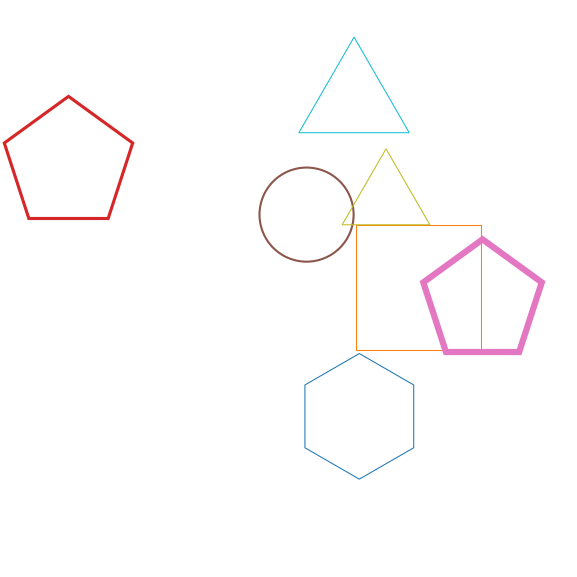[{"shape": "hexagon", "thickness": 0.5, "radius": 0.54, "center": [0.622, 0.278]}, {"shape": "square", "thickness": 0.5, "radius": 0.54, "center": [0.725, 0.502]}, {"shape": "pentagon", "thickness": 1.5, "radius": 0.58, "center": [0.119, 0.715]}, {"shape": "circle", "thickness": 1, "radius": 0.41, "center": [0.531, 0.628]}, {"shape": "pentagon", "thickness": 3, "radius": 0.54, "center": [0.836, 0.477]}, {"shape": "triangle", "thickness": 0.5, "radius": 0.44, "center": [0.668, 0.654]}, {"shape": "triangle", "thickness": 0.5, "radius": 0.55, "center": [0.613, 0.825]}]